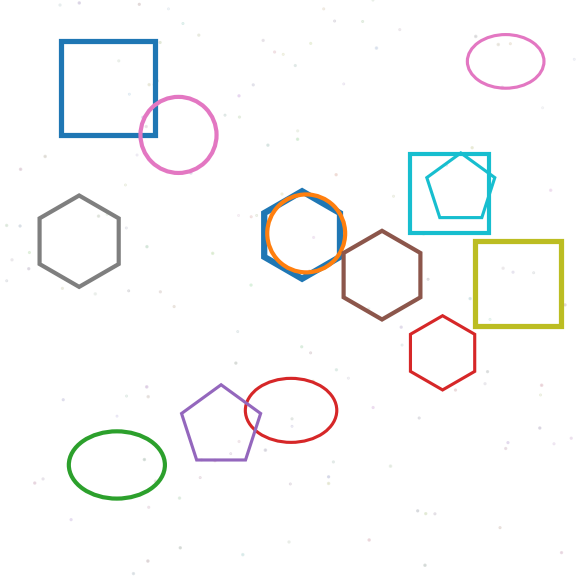[{"shape": "hexagon", "thickness": 3, "radius": 0.38, "center": [0.523, 0.592]}, {"shape": "square", "thickness": 2.5, "radius": 0.41, "center": [0.188, 0.846]}, {"shape": "circle", "thickness": 2, "radius": 0.34, "center": [0.53, 0.595]}, {"shape": "oval", "thickness": 2, "radius": 0.42, "center": [0.202, 0.194]}, {"shape": "hexagon", "thickness": 1.5, "radius": 0.32, "center": [0.766, 0.388]}, {"shape": "oval", "thickness": 1.5, "radius": 0.4, "center": [0.504, 0.289]}, {"shape": "pentagon", "thickness": 1.5, "radius": 0.36, "center": [0.383, 0.261]}, {"shape": "hexagon", "thickness": 2, "radius": 0.38, "center": [0.661, 0.523]}, {"shape": "oval", "thickness": 1.5, "radius": 0.33, "center": [0.876, 0.893]}, {"shape": "circle", "thickness": 2, "radius": 0.33, "center": [0.309, 0.766]}, {"shape": "hexagon", "thickness": 2, "radius": 0.4, "center": [0.137, 0.581]}, {"shape": "square", "thickness": 2.5, "radius": 0.37, "center": [0.897, 0.508]}, {"shape": "square", "thickness": 2, "radius": 0.34, "center": [0.779, 0.664]}, {"shape": "pentagon", "thickness": 1.5, "radius": 0.31, "center": [0.798, 0.672]}]